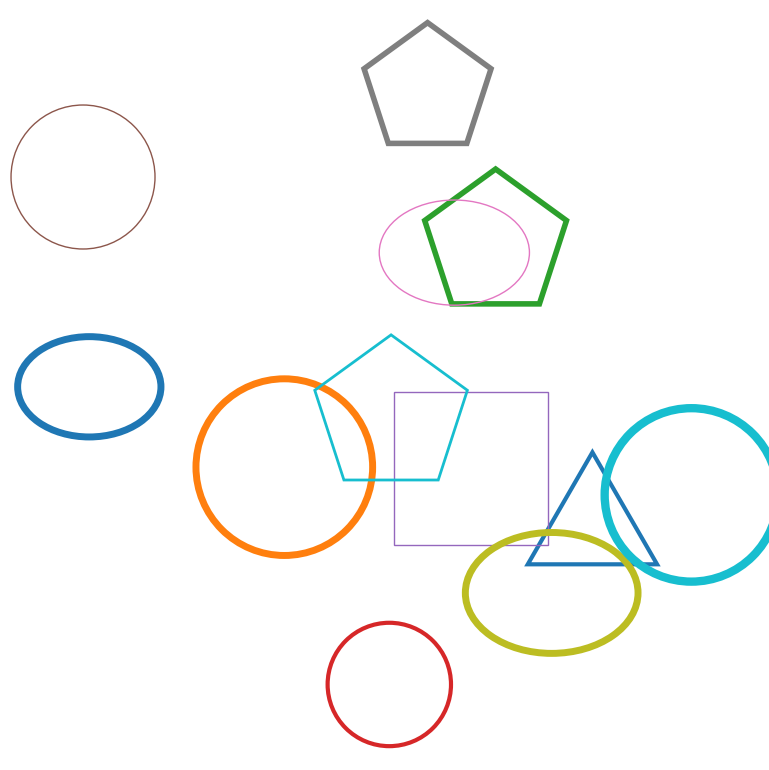[{"shape": "oval", "thickness": 2.5, "radius": 0.47, "center": [0.116, 0.498]}, {"shape": "triangle", "thickness": 1.5, "radius": 0.48, "center": [0.769, 0.316]}, {"shape": "circle", "thickness": 2.5, "radius": 0.57, "center": [0.369, 0.393]}, {"shape": "pentagon", "thickness": 2, "radius": 0.48, "center": [0.644, 0.684]}, {"shape": "circle", "thickness": 1.5, "radius": 0.4, "center": [0.506, 0.111]}, {"shape": "square", "thickness": 0.5, "radius": 0.5, "center": [0.611, 0.392]}, {"shape": "circle", "thickness": 0.5, "radius": 0.47, "center": [0.108, 0.77]}, {"shape": "oval", "thickness": 0.5, "radius": 0.49, "center": [0.59, 0.672]}, {"shape": "pentagon", "thickness": 2, "radius": 0.43, "center": [0.555, 0.884]}, {"shape": "oval", "thickness": 2.5, "radius": 0.56, "center": [0.716, 0.23]}, {"shape": "circle", "thickness": 3, "radius": 0.56, "center": [0.898, 0.357]}, {"shape": "pentagon", "thickness": 1, "radius": 0.52, "center": [0.508, 0.461]}]